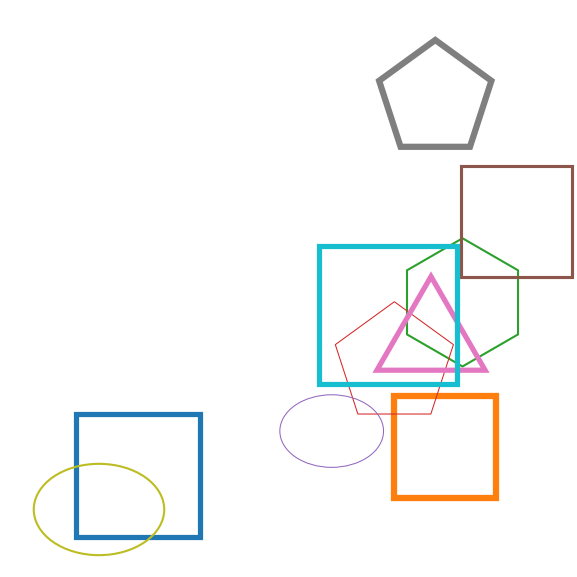[{"shape": "square", "thickness": 2.5, "radius": 0.53, "center": [0.239, 0.176]}, {"shape": "square", "thickness": 3, "radius": 0.44, "center": [0.77, 0.225]}, {"shape": "hexagon", "thickness": 1, "radius": 0.56, "center": [0.801, 0.476]}, {"shape": "pentagon", "thickness": 0.5, "radius": 0.54, "center": [0.683, 0.369]}, {"shape": "oval", "thickness": 0.5, "radius": 0.45, "center": [0.574, 0.253]}, {"shape": "square", "thickness": 1.5, "radius": 0.48, "center": [0.894, 0.616]}, {"shape": "triangle", "thickness": 2.5, "radius": 0.54, "center": [0.746, 0.412]}, {"shape": "pentagon", "thickness": 3, "radius": 0.51, "center": [0.754, 0.828]}, {"shape": "oval", "thickness": 1, "radius": 0.56, "center": [0.171, 0.117]}, {"shape": "square", "thickness": 2.5, "radius": 0.6, "center": [0.672, 0.453]}]